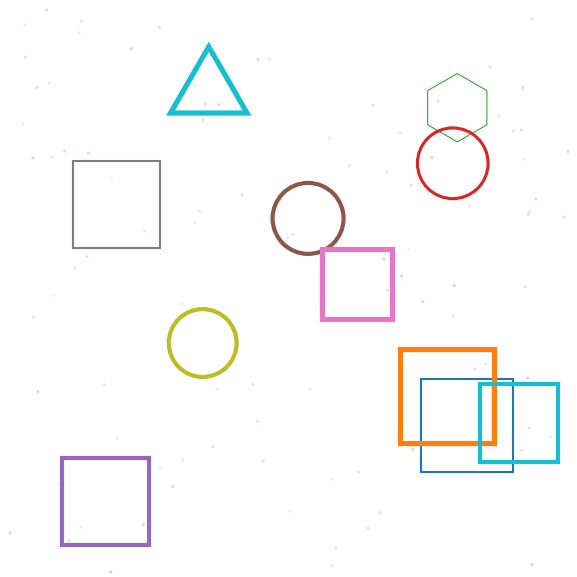[{"shape": "square", "thickness": 1, "radius": 0.4, "center": [0.809, 0.262]}, {"shape": "square", "thickness": 2.5, "radius": 0.41, "center": [0.774, 0.314]}, {"shape": "hexagon", "thickness": 0.5, "radius": 0.3, "center": [0.792, 0.813]}, {"shape": "circle", "thickness": 1.5, "radius": 0.31, "center": [0.784, 0.716]}, {"shape": "square", "thickness": 2, "radius": 0.38, "center": [0.183, 0.131]}, {"shape": "circle", "thickness": 2, "radius": 0.31, "center": [0.533, 0.621]}, {"shape": "square", "thickness": 2.5, "radius": 0.3, "center": [0.618, 0.507]}, {"shape": "square", "thickness": 1, "radius": 0.38, "center": [0.202, 0.644]}, {"shape": "circle", "thickness": 2, "radius": 0.29, "center": [0.351, 0.405]}, {"shape": "square", "thickness": 2, "radius": 0.34, "center": [0.899, 0.266]}, {"shape": "triangle", "thickness": 2.5, "radius": 0.38, "center": [0.362, 0.842]}]